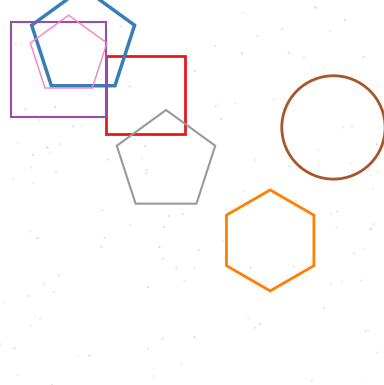[{"shape": "square", "thickness": 2, "radius": 0.51, "center": [0.378, 0.753]}, {"shape": "pentagon", "thickness": 2.5, "radius": 0.7, "center": [0.216, 0.891]}, {"shape": "square", "thickness": 1.5, "radius": 0.62, "center": [0.152, 0.82]}, {"shape": "hexagon", "thickness": 2, "radius": 0.66, "center": [0.702, 0.376]}, {"shape": "circle", "thickness": 2, "radius": 0.67, "center": [0.866, 0.669]}, {"shape": "pentagon", "thickness": 1, "radius": 0.52, "center": [0.178, 0.856]}, {"shape": "pentagon", "thickness": 1.5, "radius": 0.67, "center": [0.431, 0.58]}]